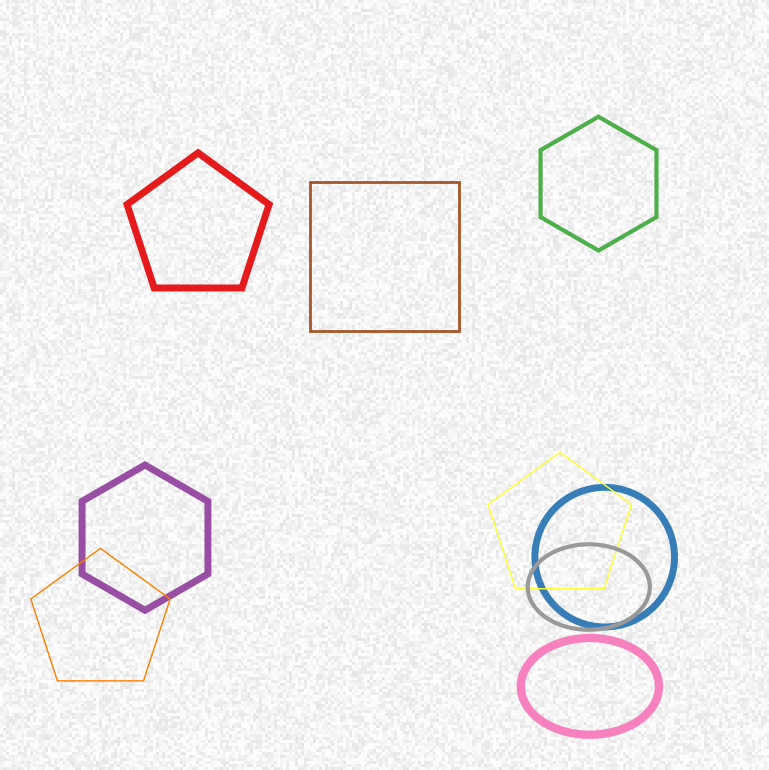[{"shape": "pentagon", "thickness": 2.5, "radius": 0.48, "center": [0.257, 0.704]}, {"shape": "circle", "thickness": 2.5, "radius": 0.45, "center": [0.785, 0.276]}, {"shape": "hexagon", "thickness": 1.5, "radius": 0.43, "center": [0.777, 0.762]}, {"shape": "hexagon", "thickness": 2.5, "radius": 0.47, "center": [0.188, 0.302]}, {"shape": "pentagon", "thickness": 0.5, "radius": 0.48, "center": [0.13, 0.193]}, {"shape": "pentagon", "thickness": 0.5, "radius": 0.49, "center": [0.727, 0.315]}, {"shape": "square", "thickness": 1, "radius": 0.48, "center": [0.499, 0.667]}, {"shape": "oval", "thickness": 3, "radius": 0.45, "center": [0.766, 0.109]}, {"shape": "oval", "thickness": 1.5, "radius": 0.4, "center": [0.765, 0.238]}]